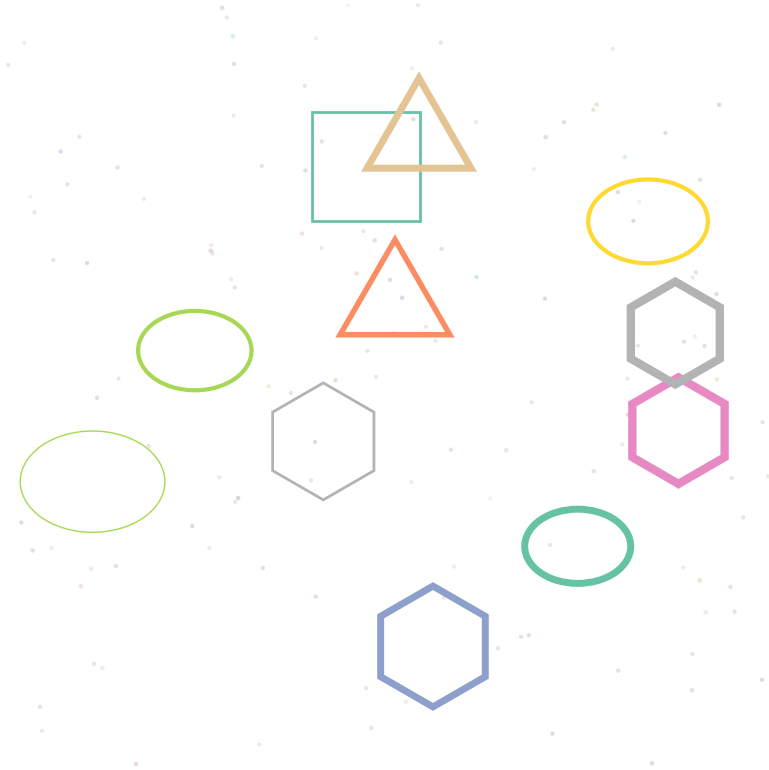[{"shape": "square", "thickness": 1, "radius": 0.35, "center": [0.475, 0.784]}, {"shape": "oval", "thickness": 2.5, "radius": 0.34, "center": [0.75, 0.291]}, {"shape": "triangle", "thickness": 2, "radius": 0.41, "center": [0.513, 0.606]}, {"shape": "hexagon", "thickness": 2.5, "radius": 0.39, "center": [0.562, 0.16]}, {"shape": "hexagon", "thickness": 3, "radius": 0.35, "center": [0.881, 0.441]}, {"shape": "oval", "thickness": 1.5, "radius": 0.37, "center": [0.253, 0.545]}, {"shape": "oval", "thickness": 0.5, "radius": 0.47, "center": [0.12, 0.374]}, {"shape": "oval", "thickness": 1.5, "radius": 0.39, "center": [0.842, 0.713]}, {"shape": "triangle", "thickness": 2.5, "radius": 0.39, "center": [0.544, 0.82]}, {"shape": "hexagon", "thickness": 1, "radius": 0.38, "center": [0.42, 0.427]}, {"shape": "hexagon", "thickness": 3, "radius": 0.33, "center": [0.877, 0.567]}]